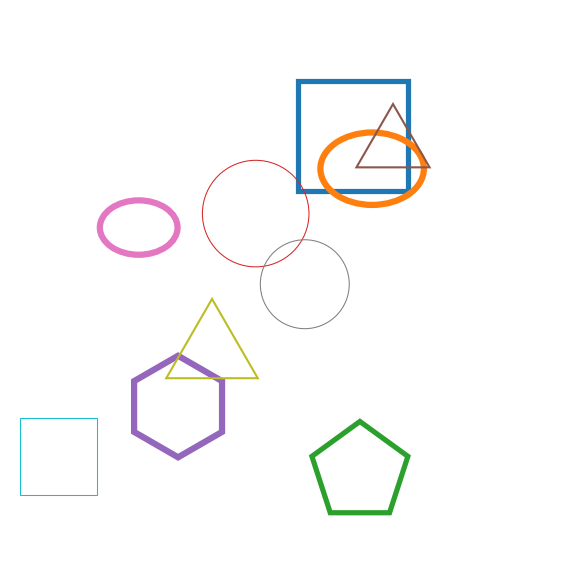[{"shape": "square", "thickness": 2.5, "radius": 0.48, "center": [0.611, 0.763]}, {"shape": "oval", "thickness": 3, "radius": 0.45, "center": [0.644, 0.707]}, {"shape": "pentagon", "thickness": 2.5, "radius": 0.44, "center": [0.623, 0.182]}, {"shape": "circle", "thickness": 0.5, "radius": 0.46, "center": [0.443, 0.629]}, {"shape": "hexagon", "thickness": 3, "radius": 0.44, "center": [0.308, 0.295]}, {"shape": "triangle", "thickness": 1, "radius": 0.37, "center": [0.681, 0.746]}, {"shape": "oval", "thickness": 3, "radius": 0.34, "center": [0.24, 0.605]}, {"shape": "circle", "thickness": 0.5, "radius": 0.38, "center": [0.528, 0.507]}, {"shape": "triangle", "thickness": 1, "radius": 0.46, "center": [0.367, 0.39]}, {"shape": "square", "thickness": 0.5, "radius": 0.33, "center": [0.102, 0.209]}]